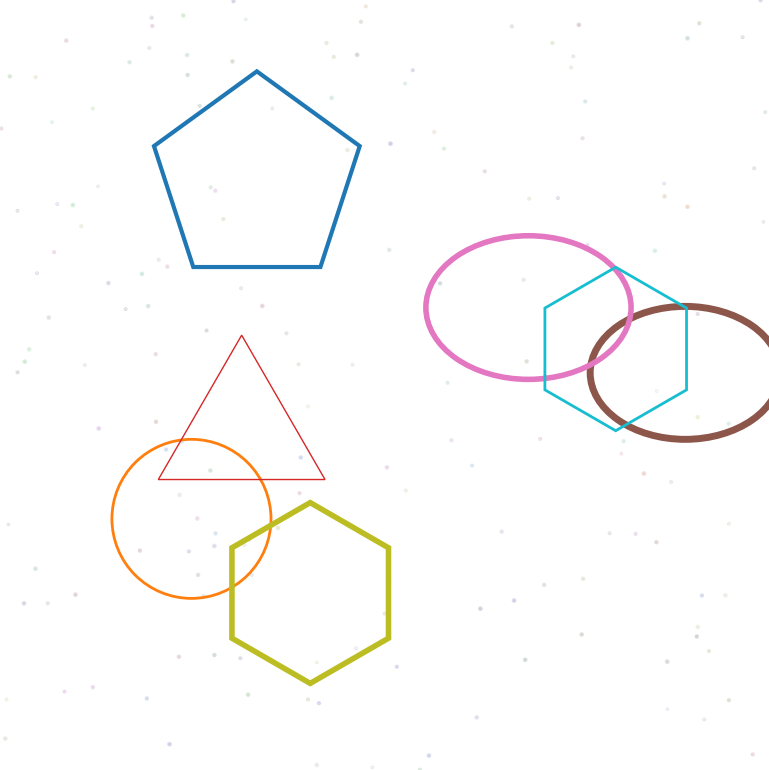[{"shape": "pentagon", "thickness": 1.5, "radius": 0.7, "center": [0.334, 0.767]}, {"shape": "circle", "thickness": 1, "radius": 0.52, "center": [0.249, 0.326]}, {"shape": "triangle", "thickness": 0.5, "radius": 0.62, "center": [0.314, 0.44]}, {"shape": "oval", "thickness": 2.5, "radius": 0.62, "center": [0.89, 0.516]}, {"shape": "oval", "thickness": 2, "radius": 0.67, "center": [0.686, 0.601]}, {"shape": "hexagon", "thickness": 2, "radius": 0.59, "center": [0.403, 0.23]}, {"shape": "hexagon", "thickness": 1, "radius": 0.53, "center": [0.8, 0.547]}]